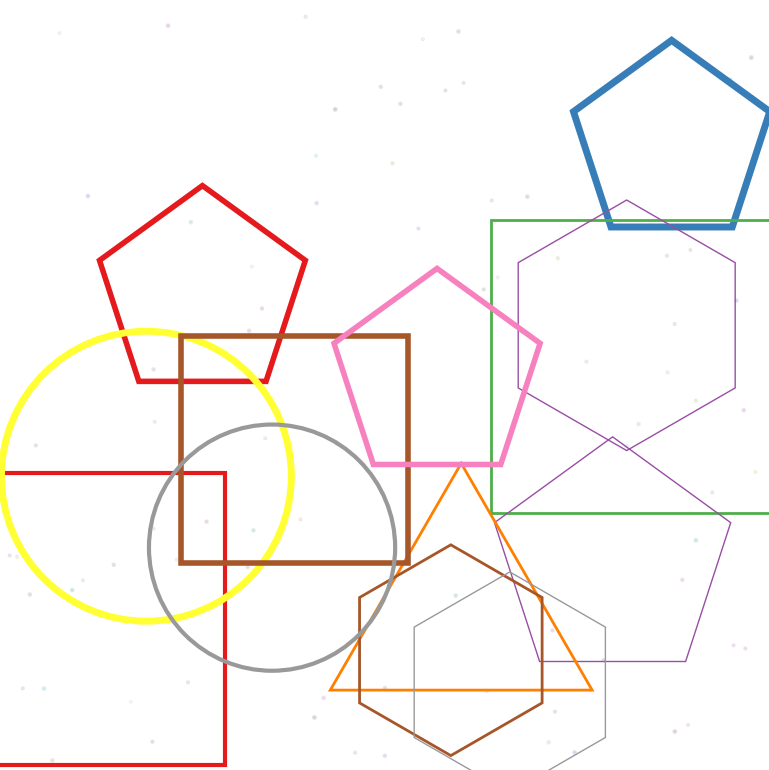[{"shape": "square", "thickness": 1.5, "radius": 0.95, "center": [0.102, 0.196]}, {"shape": "pentagon", "thickness": 2, "radius": 0.7, "center": [0.263, 0.618]}, {"shape": "pentagon", "thickness": 2.5, "radius": 0.67, "center": [0.872, 0.814]}, {"shape": "square", "thickness": 1, "radius": 0.95, "center": [0.828, 0.524]}, {"shape": "pentagon", "thickness": 0.5, "radius": 0.81, "center": [0.796, 0.271]}, {"shape": "hexagon", "thickness": 0.5, "radius": 0.81, "center": [0.814, 0.578]}, {"shape": "triangle", "thickness": 1, "radius": 0.98, "center": [0.599, 0.202]}, {"shape": "circle", "thickness": 2.5, "radius": 0.94, "center": [0.19, 0.382]}, {"shape": "square", "thickness": 2, "radius": 0.74, "center": [0.383, 0.417]}, {"shape": "hexagon", "thickness": 1, "radius": 0.68, "center": [0.586, 0.156]}, {"shape": "pentagon", "thickness": 2, "radius": 0.7, "center": [0.568, 0.511]}, {"shape": "circle", "thickness": 1.5, "radius": 0.8, "center": [0.353, 0.289]}, {"shape": "hexagon", "thickness": 0.5, "radius": 0.72, "center": [0.662, 0.114]}]